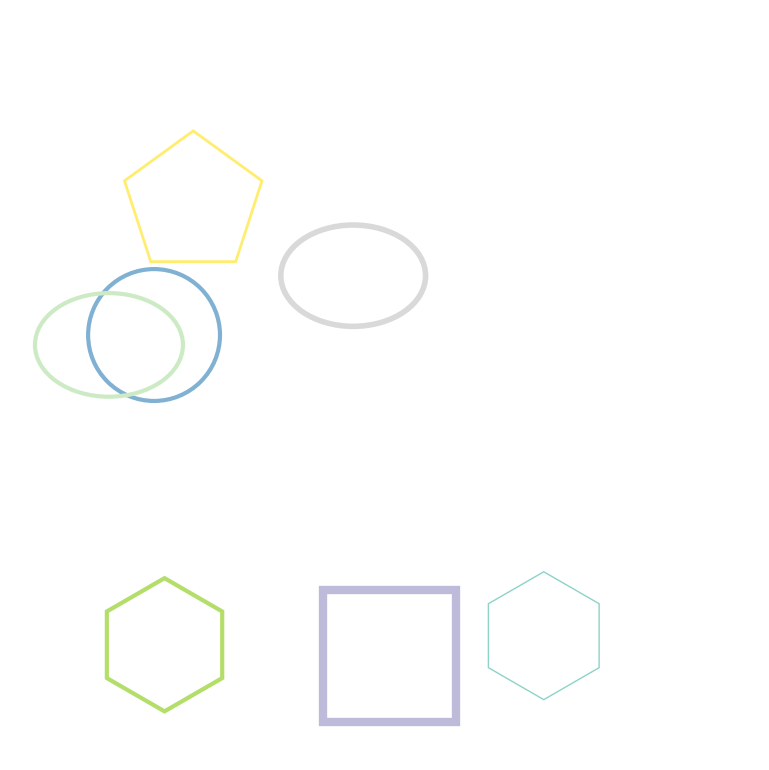[{"shape": "hexagon", "thickness": 0.5, "radius": 0.42, "center": [0.706, 0.174]}, {"shape": "square", "thickness": 3, "radius": 0.43, "center": [0.505, 0.148]}, {"shape": "circle", "thickness": 1.5, "radius": 0.43, "center": [0.2, 0.565]}, {"shape": "hexagon", "thickness": 1.5, "radius": 0.43, "center": [0.214, 0.163]}, {"shape": "oval", "thickness": 2, "radius": 0.47, "center": [0.459, 0.642]}, {"shape": "oval", "thickness": 1.5, "radius": 0.48, "center": [0.141, 0.552]}, {"shape": "pentagon", "thickness": 1, "radius": 0.47, "center": [0.251, 0.736]}]